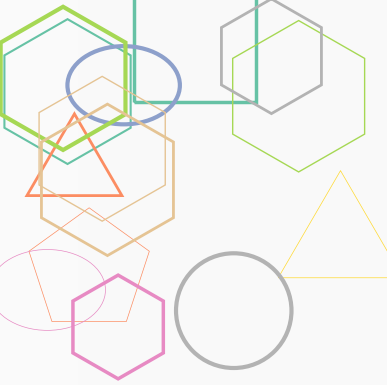[{"shape": "hexagon", "thickness": 1.5, "radius": 0.94, "center": [0.174, 0.762]}, {"shape": "square", "thickness": 2.5, "radius": 0.78, "center": [0.503, 0.892]}, {"shape": "triangle", "thickness": 2, "radius": 0.71, "center": [0.192, 0.563]}, {"shape": "pentagon", "thickness": 0.5, "radius": 0.82, "center": [0.23, 0.297]}, {"shape": "oval", "thickness": 3, "radius": 0.73, "center": [0.319, 0.779]}, {"shape": "hexagon", "thickness": 2.5, "radius": 0.67, "center": [0.305, 0.151]}, {"shape": "oval", "thickness": 0.5, "radius": 0.75, "center": [0.122, 0.247]}, {"shape": "hexagon", "thickness": 3, "radius": 0.93, "center": [0.163, 0.796]}, {"shape": "hexagon", "thickness": 1, "radius": 0.98, "center": [0.771, 0.75]}, {"shape": "triangle", "thickness": 0.5, "radius": 0.93, "center": [0.879, 0.371]}, {"shape": "hexagon", "thickness": 2, "radius": 0.98, "center": [0.277, 0.533]}, {"shape": "hexagon", "thickness": 1, "radius": 0.94, "center": [0.264, 0.614]}, {"shape": "hexagon", "thickness": 2, "radius": 0.74, "center": [0.7, 0.854]}, {"shape": "circle", "thickness": 3, "radius": 0.74, "center": [0.603, 0.193]}]